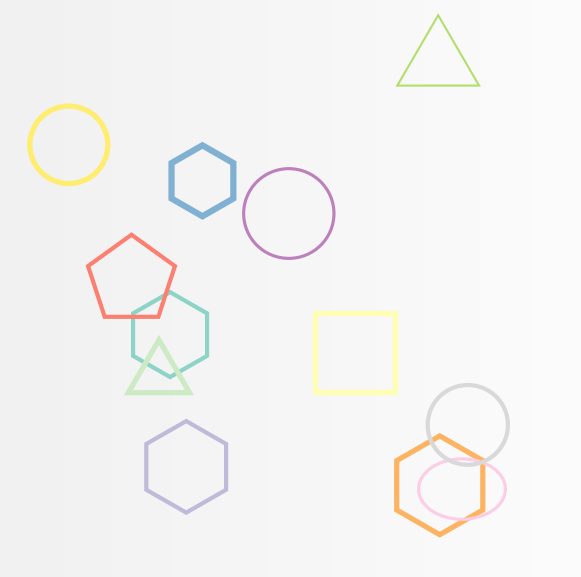[{"shape": "hexagon", "thickness": 2, "radius": 0.37, "center": [0.293, 0.42]}, {"shape": "square", "thickness": 2.5, "radius": 0.34, "center": [0.611, 0.389]}, {"shape": "hexagon", "thickness": 2, "radius": 0.4, "center": [0.32, 0.191]}, {"shape": "pentagon", "thickness": 2, "radius": 0.39, "center": [0.226, 0.514]}, {"shape": "hexagon", "thickness": 3, "radius": 0.31, "center": [0.348, 0.686]}, {"shape": "hexagon", "thickness": 2.5, "radius": 0.43, "center": [0.757, 0.159]}, {"shape": "triangle", "thickness": 1, "radius": 0.41, "center": [0.754, 0.892]}, {"shape": "oval", "thickness": 1.5, "radius": 0.37, "center": [0.795, 0.152]}, {"shape": "circle", "thickness": 2, "radius": 0.35, "center": [0.805, 0.263]}, {"shape": "circle", "thickness": 1.5, "radius": 0.39, "center": [0.497, 0.629]}, {"shape": "triangle", "thickness": 2.5, "radius": 0.3, "center": [0.273, 0.35]}, {"shape": "circle", "thickness": 2.5, "radius": 0.34, "center": [0.118, 0.748]}]